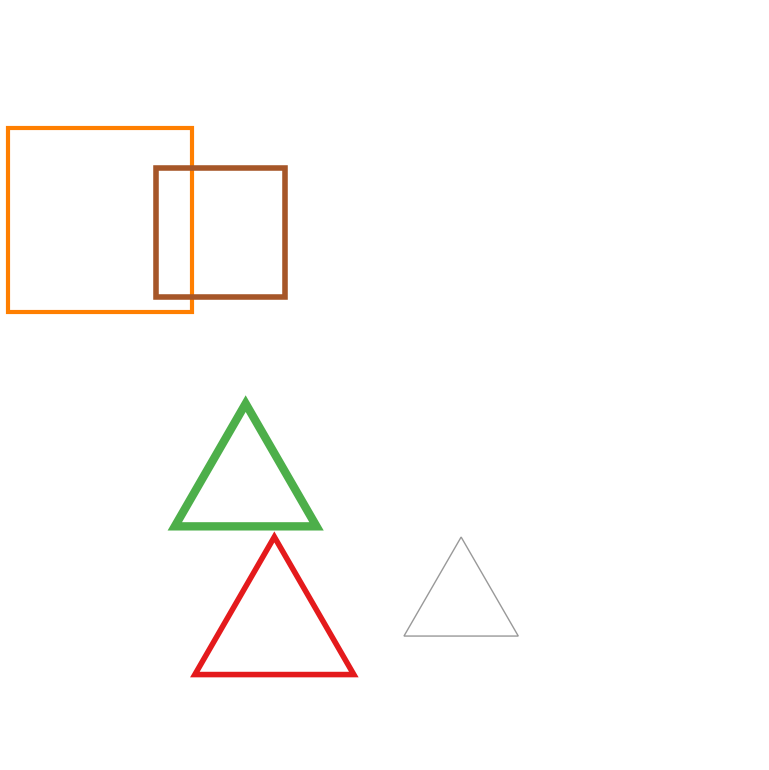[{"shape": "triangle", "thickness": 2, "radius": 0.6, "center": [0.356, 0.184]}, {"shape": "triangle", "thickness": 3, "radius": 0.53, "center": [0.319, 0.37]}, {"shape": "square", "thickness": 1.5, "radius": 0.6, "center": [0.13, 0.714]}, {"shape": "square", "thickness": 2, "radius": 0.42, "center": [0.286, 0.698]}, {"shape": "triangle", "thickness": 0.5, "radius": 0.43, "center": [0.599, 0.217]}]